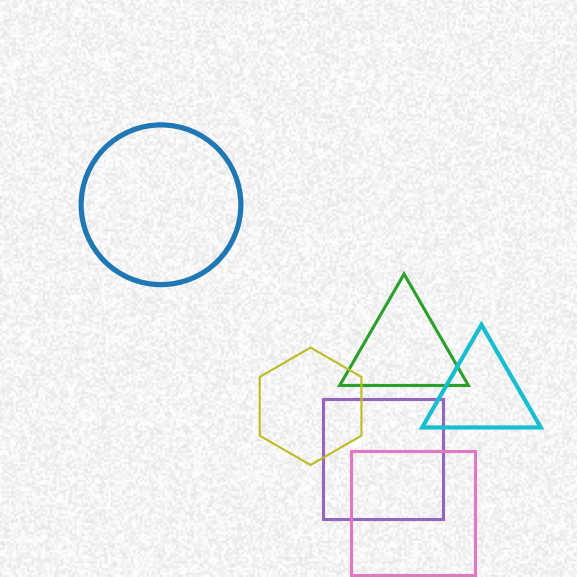[{"shape": "circle", "thickness": 2.5, "radius": 0.69, "center": [0.279, 0.645]}, {"shape": "triangle", "thickness": 1.5, "radius": 0.64, "center": [0.7, 0.396]}, {"shape": "square", "thickness": 1.5, "radius": 0.52, "center": [0.663, 0.205]}, {"shape": "square", "thickness": 1.5, "radius": 0.54, "center": [0.715, 0.11]}, {"shape": "hexagon", "thickness": 1, "radius": 0.51, "center": [0.538, 0.296]}, {"shape": "triangle", "thickness": 2, "radius": 0.59, "center": [0.834, 0.318]}]